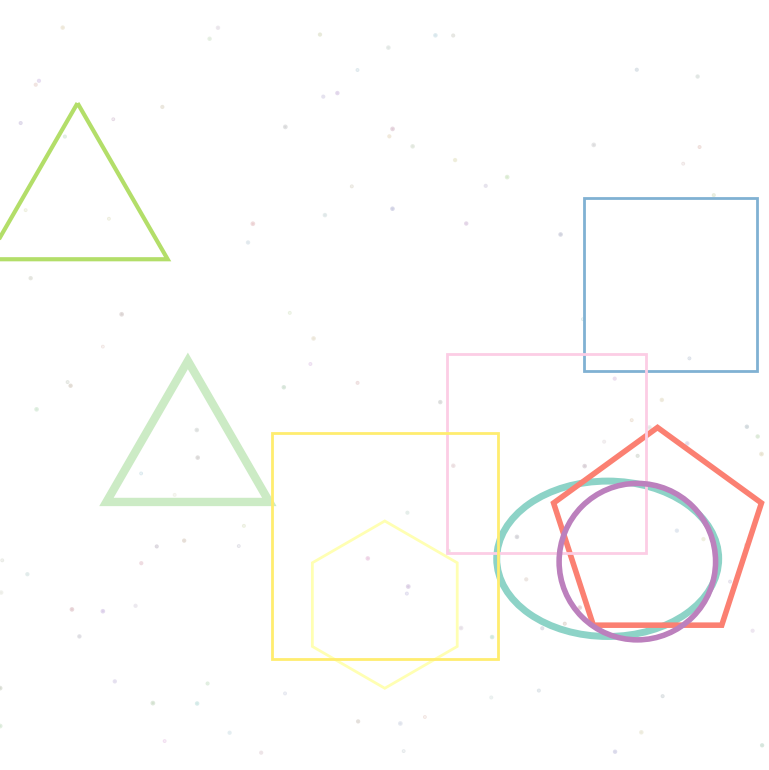[{"shape": "oval", "thickness": 2.5, "radius": 0.72, "center": [0.789, 0.274]}, {"shape": "hexagon", "thickness": 1, "radius": 0.54, "center": [0.5, 0.215]}, {"shape": "pentagon", "thickness": 2, "radius": 0.71, "center": [0.854, 0.303]}, {"shape": "square", "thickness": 1, "radius": 0.56, "center": [0.87, 0.631]}, {"shape": "triangle", "thickness": 1.5, "radius": 0.68, "center": [0.101, 0.731]}, {"shape": "square", "thickness": 1, "radius": 0.65, "center": [0.71, 0.411]}, {"shape": "circle", "thickness": 2, "radius": 0.51, "center": [0.828, 0.271]}, {"shape": "triangle", "thickness": 3, "radius": 0.61, "center": [0.244, 0.409]}, {"shape": "square", "thickness": 1, "radius": 0.73, "center": [0.5, 0.291]}]